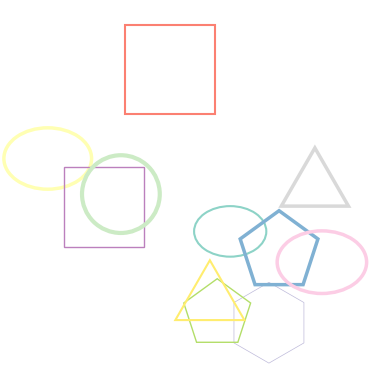[{"shape": "oval", "thickness": 1.5, "radius": 0.47, "center": [0.598, 0.399]}, {"shape": "oval", "thickness": 2.5, "radius": 0.57, "center": [0.124, 0.588]}, {"shape": "hexagon", "thickness": 0.5, "radius": 0.52, "center": [0.699, 0.162]}, {"shape": "square", "thickness": 1.5, "radius": 0.58, "center": [0.441, 0.819]}, {"shape": "pentagon", "thickness": 2.5, "radius": 0.53, "center": [0.725, 0.347]}, {"shape": "pentagon", "thickness": 1, "radius": 0.46, "center": [0.564, 0.185]}, {"shape": "oval", "thickness": 2.5, "radius": 0.58, "center": [0.836, 0.319]}, {"shape": "triangle", "thickness": 2.5, "radius": 0.5, "center": [0.818, 0.515]}, {"shape": "square", "thickness": 1, "radius": 0.52, "center": [0.27, 0.462]}, {"shape": "circle", "thickness": 3, "radius": 0.5, "center": [0.314, 0.496]}, {"shape": "triangle", "thickness": 1.5, "radius": 0.52, "center": [0.545, 0.22]}]